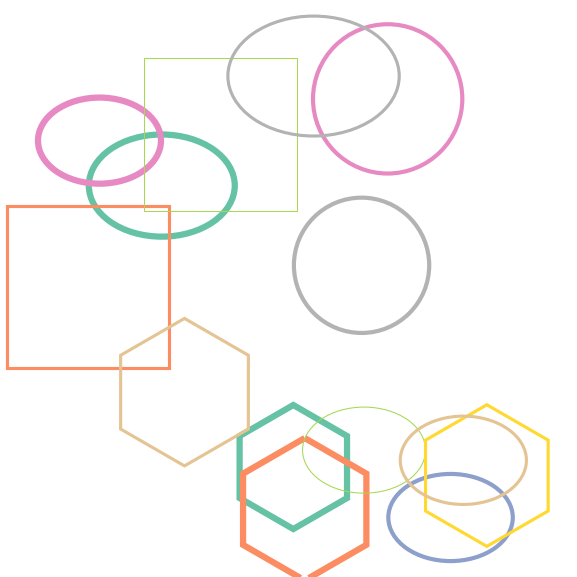[{"shape": "hexagon", "thickness": 3, "radius": 0.54, "center": [0.508, 0.19]}, {"shape": "oval", "thickness": 3, "radius": 0.63, "center": [0.28, 0.678]}, {"shape": "hexagon", "thickness": 3, "radius": 0.62, "center": [0.528, 0.117]}, {"shape": "square", "thickness": 1.5, "radius": 0.7, "center": [0.152, 0.502]}, {"shape": "oval", "thickness": 2, "radius": 0.54, "center": [0.78, 0.103]}, {"shape": "circle", "thickness": 2, "radius": 0.65, "center": [0.671, 0.828]}, {"shape": "oval", "thickness": 3, "radius": 0.53, "center": [0.172, 0.756]}, {"shape": "oval", "thickness": 0.5, "radius": 0.53, "center": [0.63, 0.22]}, {"shape": "square", "thickness": 0.5, "radius": 0.66, "center": [0.381, 0.766]}, {"shape": "hexagon", "thickness": 1.5, "radius": 0.61, "center": [0.843, 0.176]}, {"shape": "hexagon", "thickness": 1.5, "radius": 0.64, "center": [0.319, 0.32]}, {"shape": "oval", "thickness": 1.5, "radius": 0.55, "center": [0.802, 0.202]}, {"shape": "circle", "thickness": 2, "radius": 0.59, "center": [0.626, 0.54]}, {"shape": "oval", "thickness": 1.5, "radius": 0.74, "center": [0.543, 0.867]}]